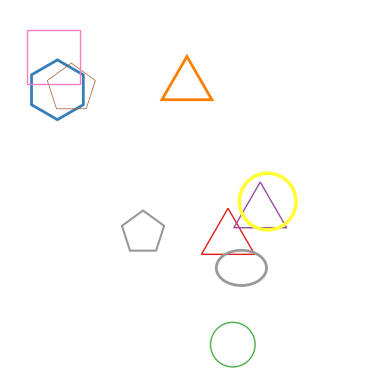[{"shape": "triangle", "thickness": 1, "radius": 0.4, "center": [0.592, 0.379]}, {"shape": "hexagon", "thickness": 2, "radius": 0.39, "center": [0.149, 0.767]}, {"shape": "circle", "thickness": 1, "radius": 0.29, "center": [0.605, 0.105]}, {"shape": "triangle", "thickness": 1, "radius": 0.4, "center": [0.676, 0.448]}, {"shape": "triangle", "thickness": 2, "radius": 0.37, "center": [0.485, 0.778]}, {"shape": "circle", "thickness": 2.5, "radius": 0.37, "center": [0.695, 0.476]}, {"shape": "pentagon", "thickness": 0.5, "radius": 0.33, "center": [0.185, 0.77]}, {"shape": "square", "thickness": 1, "radius": 0.35, "center": [0.139, 0.852]}, {"shape": "pentagon", "thickness": 1.5, "radius": 0.29, "center": [0.372, 0.396]}, {"shape": "oval", "thickness": 2, "radius": 0.33, "center": [0.627, 0.304]}]